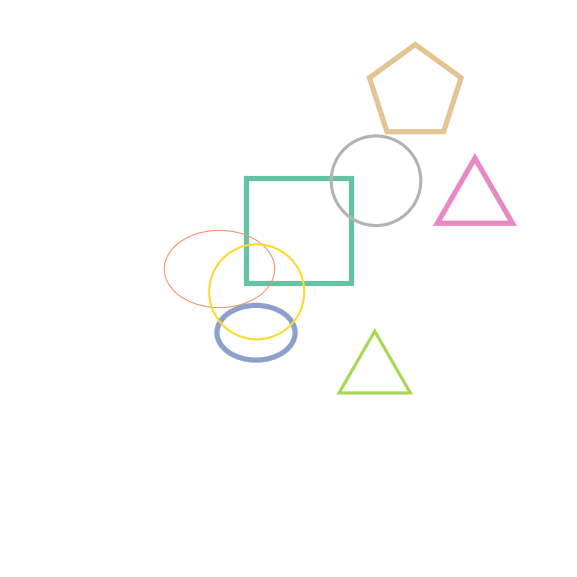[{"shape": "square", "thickness": 2.5, "radius": 0.45, "center": [0.516, 0.601]}, {"shape": "oval", "thickness": 0.5, "radius": 0.48, "center": [0.38, 0.533]}, {"shape": "oval", "thickness": 2.5, "radius": 0.34, "center": [0.443, 0.423]}, {"shape": "triangle", "thickness": 2.5, "radius": 0.38, "center": [0.822, 0.65]}, {"shape": "triangle", "thickness": 1.5, "radius": 0.36, "center": [0.649, 0.354]}, {"shape": "circle", "thickness": 1, "radius": 0.41, "center": [0.445, 0.494]}, {"shape": "pentagon", "thickness": 2.5, "radius": 0.42, "center": [0.719, 0.839]}, {"shape": "circle", "thickness": 1.5, "radius": 0.39, "center": [0.651, 0.686]}]